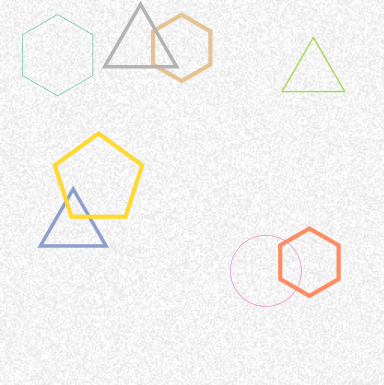[{"shape": "hexagon", "thickness": 0.5, "radius": 0.53, "center": [0.15, 0.857]}, {"shape": "hexagon", "thickness": 3, "radius": 0.44, "center": [0.804, 0.319]}, {"shape": "triangle", "thickness": 2.5, "radius": 0.49, "center": [0.19, 0.41]}, {"shape": "circle", "thickness": 0.5, "radius": 0.46, "center": [0.691, 0.296]}, {"shape": "triangle", "thickness": 1, "radius": 0.47, "center": [0.814, 0.809]}, {"shape": "pentagon", "thickness": 3, "radius": 0.6, "center": [0.256, 0.534]}, {"shape": "hexagon", "thickness": 3, "radius": 0.43, "center": [0.472, 0.876]}, {"shape": "triangle", "thickness": 2.5, "radius": 0.54, "center": [0.365, 0.881]}]